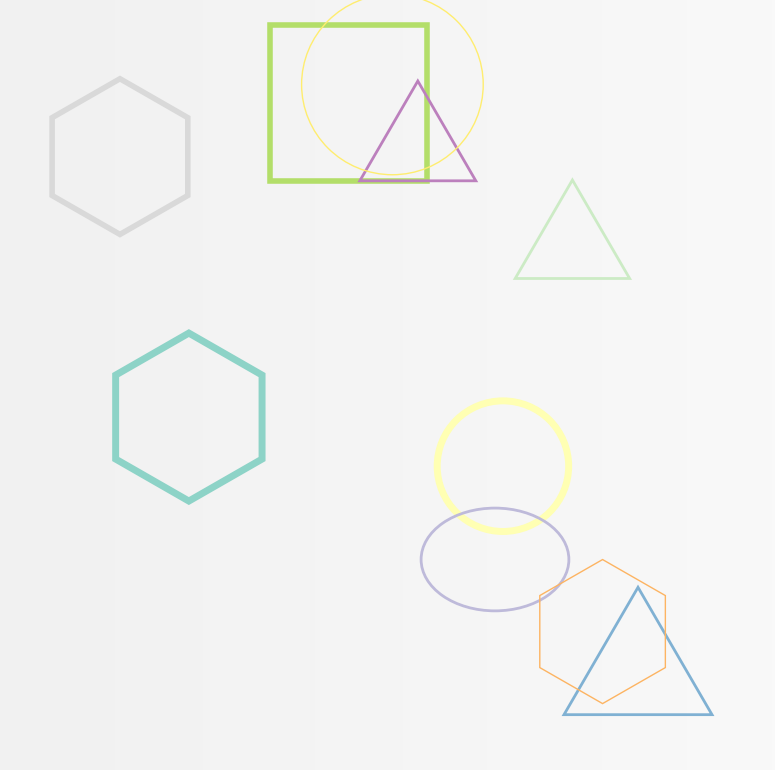[{"shape": "hexagon", "thickness": 2.5, "radius": 0.55, "center": [0.244, 0.458]}, {"shape": "circle", "thickness": 2.5, "radius": 0.42, "center": [0.649, 0.395]}, {"shape": "oval", "thickness": 1, "radius": 0.48, "center": [0.639, 0.273]}, {"shape": "triangle", "thickness": 1, "radius": 0.55, "center": [0.823, 0.127]}, {"shape": "hexagon", "thickness": 0.5, "radius": 0.47, "center": [0.778, 0.18]}, {"shape": "square", "thickness": 2, "radius": 0.51, "center": [0.45, 0.866]}, {"shape": "hexagon", "thickness": 2, "radius": 0.51, "center": [0.155, 0.797]}, {"shape": "triangle", "thickness": 1, "radius": 0.43, "center": [0.539, 0.808]}, {"shape": "triangle", "thickness": 1, "radius": 0.43, "center": [0.739, 0.681]}, {"shape": "circle", "thickness": 0.5, "radius": 0.59, "center": [0.506, 0.89]}]